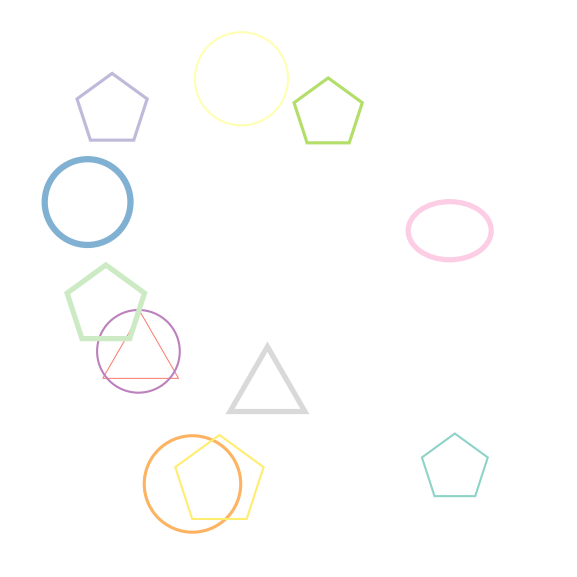[{"shape": "pentagon", "thickness": 1, "radius": 0.3, "center": [0.788, 0.189]}, {"shape": "circle", "thickness": 1, "radius": 0.4, "center": [0.418, 0.863]}, {"shape": "pentagon", "thickness": 1.5, "radius": 0.32, "center": [0.194, 0.808]}, {"shape": "triangle", "thickness": 0.5, "radius": 0.38, "center": [0.244, 0.382]}, {"shape": "circle", "thickness": 3, "radius": 0.37, "center": [0.152, 0.649]}, {"shape": "circle", "thickness": 1.5, "radius": 0.42, "center": [0.333, 0.161]}, {"shape": "pentagon", "thickness": 1.5, "radius": 0.31, "center": [0.568, 0.802]}, {"shape": "oval", "thickness": 2.5, "radius": 0.36, "center": [0.779, 0.6]}, {"shape": "triangle", "thickness": 2.5, "radius": 0.37, "center": [0.463, 0.324]}, {"shape": "circle", "thickness": 1, "radius": 0.36, "center": [0.24, 0.391]}, {"shape": "pentagon", "thickness": 2.5, "radius": 0.35, "center": [0.183, 0.47]}, {"shape": "pentagon", "thickness": 1, "radius": 0.4, "center": [0.38, 0.165]}]